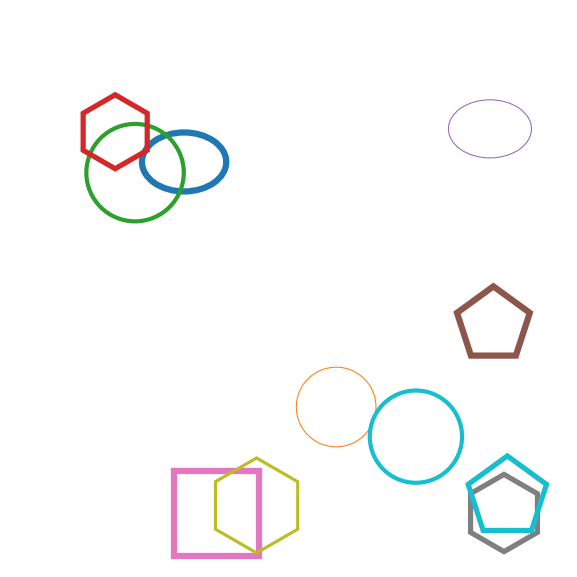[{"shape": "oval", "thickness": 3, "radius": 0.36, "center": [0.319, 0.719]}, {"shape": "circle", "thickness": 0.5, "radius": 0.34, "center": [0.582, 0.294]}, {"shape": "circle", "thickness": 2, "radius": 0.42, "center": [0.234, 0.7]}, {"shape": "hexagon", "thickness": 2.5, "radius": 0.32, "center": [0.199, 0.771]}, {"shape": "oval", "thickness": 0.5, "radius": 0.36, "center": [0.848, 0.776]}, {"shape": "pentagon", "thickness": 3, "radius": 0.33, "center": [0.854, 0.437]}, {"shape": "square", "thickness": 3, "radius": 0.37, "center": [0.374, 0.109]}, {"shape": "hexagon", "thickness": 2.5, "radius": 0.33, "center": [0.873, 0.111]}, {"shape": "hexagon", "thickness": 1.5, "radius": 0.41, "center": [0.444, 0.124]}, {"shape": "pentagon", "thickness": 2.5, "radius": 0.36, "center": [0.879, 0.138]}, {"shape": "circle", "thickness": 2, "radius": 0.4, "center": [0.72, 0.243]}]